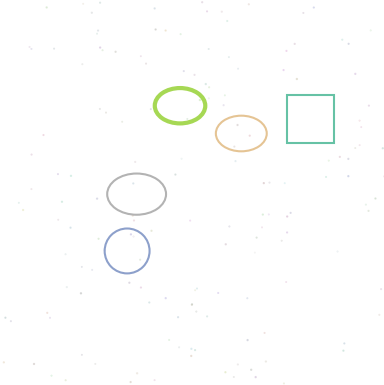[{"shape": "square", "thickness": 1.5, "radius": 0.31, "center": [0.806, 0.692]}, {"shape": "circle", "thickness": 1.5, "radius": 0.29, "center": [0.33, 0.348]}, {"shape": "oval", "thickness": 3, "radius": 0.33, "center": [0.468, 0.725]}, {"shape": "oval", "thickness": 1.5, "radius": 0.33, "center": [0.627, 0.653]}, {"shape": "oval", "thickness": 1.5, "radius": 0.38, "center": [0.355, 0.496]}]